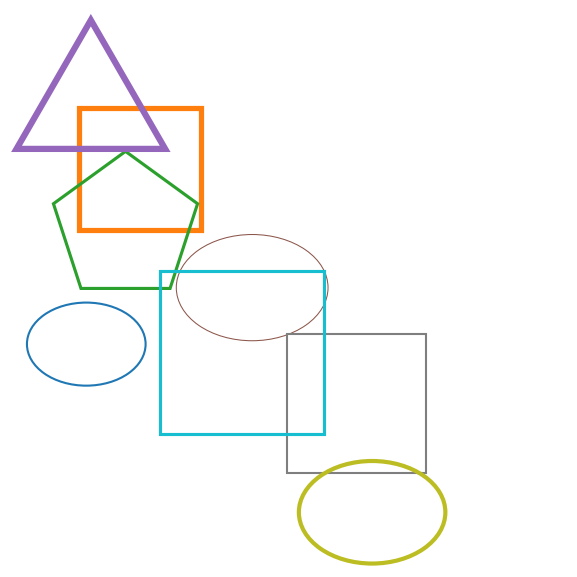[{"shape": "oval", "thickness": 1, "radius": 0.51, "center": [0.149, 0.403]}, {"shape": "square", "thickness": 2.5, "radius": 0.53, "center": [0.242, 0.706]}, {"shape": "pentagon", "thickness": 1.5, "radius": 0.66, "center": [0.217, 0.606]}, {"shape": "triangle", "thickness": 3, "radius": 0.74, "center": [0.157, 0.816]}, {"shape": "oval", "thickness": 0.5, "radius": 0.66, "center": [0.437, 0.501]}, {"shape": "square", "thickness": 1, "radius": 0.6, "center": [0.617, 0.301]}, {"shape": "oval", "thickness": 2, "radius": 0.63, "center": [0.644, 0.112]}, {"shape": "square", "thickness": 1.5, "radius": 0.71, "center": [0.419, 0.388]}]